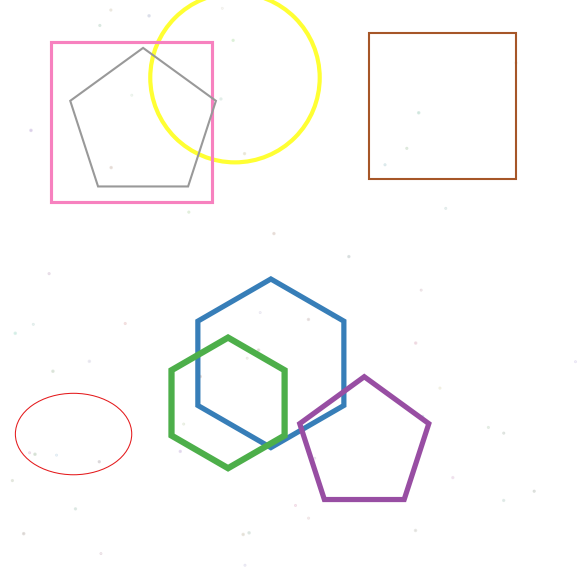[{"shape": "oval", "thickness": 0.5, "radius": 0.5, "center": [0.127, 0.248]}, {"shape": "hexagon", "thickness": 2.5, "radius": 0.73, "center": [0.469, 0.37]}, {"shape": "hexagon", "thickness": 3, "radius": 0.57, "center": [0.395, 0.301]}, {"shape": "pentagon", "thickness": 2.5, "radius": 0.59, "center": [0.631, 0.229]}, {"shape": "circle", "thickness": 2, "radius": 0.73, "center": [0.407, 0.865]}, {"shape": "square", "thickness": 1, "radius": 0.64, "center": [0.766, 0.816]}, {"shape": "square", "thickness": 1.5, "radius": 0.7, "center": [0.228, 0.788]}, {"shape": "pentagon", "thickness": 1, "radius": 0.66, "center": [0.248, 0.784]}]